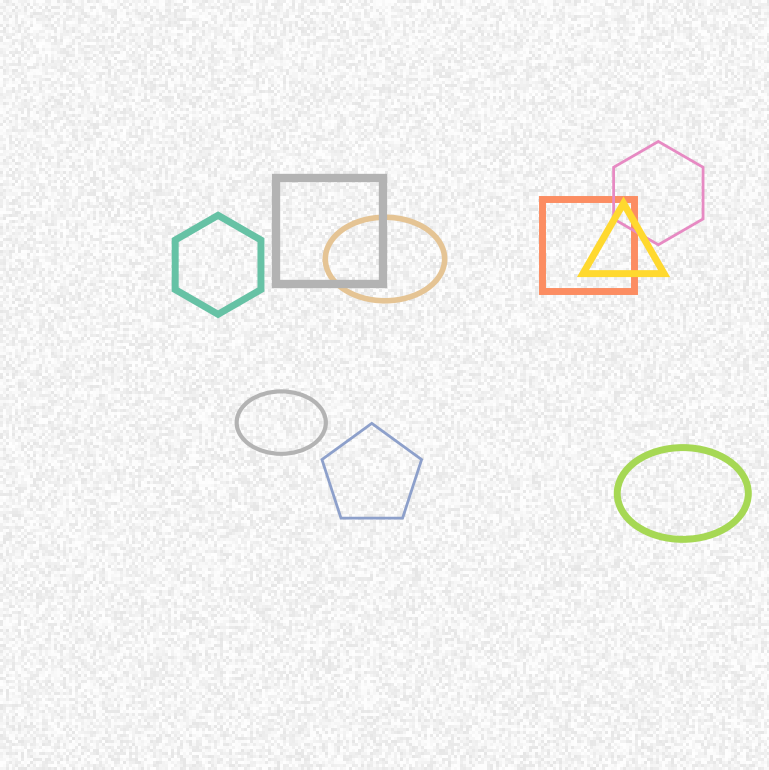[{"shape": "hexagon", "thickness": 2.5, "radius": 0.32, "center": [0.283, 0.656]}, {"shape": "square", "thickness": 2.5, "radius": 0.3, "center": [0.763, 0.682]}, {"shape": "pentagon", "thickness": 1, "radius": 0.34, "center": [0.483, 0.382]}, {"shape": "hexagon", "thickness": 1, "radius": 0.34, "center": [0.855, 0.749]}, {"shape": "oval", "thickness": 2.5, "radius": 0.43, "center": [0.887, 0.359]}, {"shape": "triangle", "thickness": 2.5, "radius": 0.3, "center": [0.81, 0.675]}, {"shape": "oval", "thickness": 2, "radius": 0.39, "center": [0.5, 0.664]}, {"shape": "square", "thickness": 3, "radius": 0.35, "center": [0.428, 0.7]}, {"shape": "oval", "thickness": 1.5, "radius": 0.29, "center": [0.365, 0.451]}]